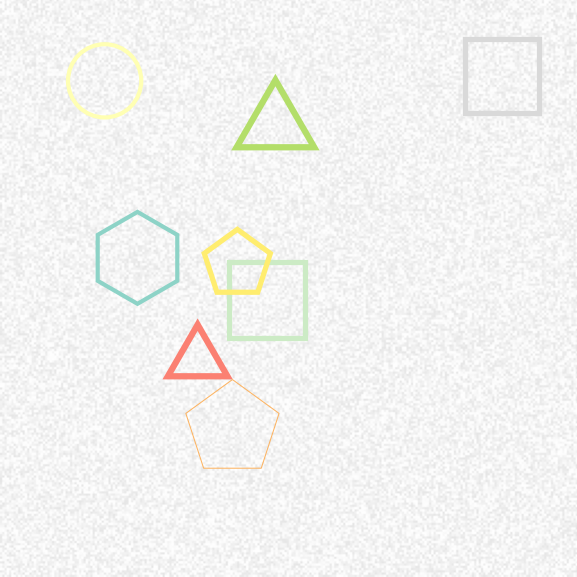[{"shape": "hexagon", "thickness": 2, "radius": 0.4, "center": [0.238, 0.553]}, {"shape": "circle", "thickness": 2, "radius": 0.32, "center": [0.181, 0.859]}, {"shape": "triangle", "thickness": 3, "radius": 0.3, "center": [0.342, 0.377]}, {"shape": "pentagon", "thickness": 0.5, "radius": 0.42, "center": [0.402, 0.257]}, {"shape": "triangle", "thickness": 3, "radius": 0.39, "center": [0.477, 0.783]}, {"shape": "square", "thickness": 2.5, "radius": 0.32, "center": [0.869, 0.868]}, {"shape": "square", "thickness": 2.5, "radius": 0.33, "center": [0.463, 0.48]}, {"shape": "pentagon", "thickness": 2.5, "radius": 0.3, "center": [0.411, 0.542]}]